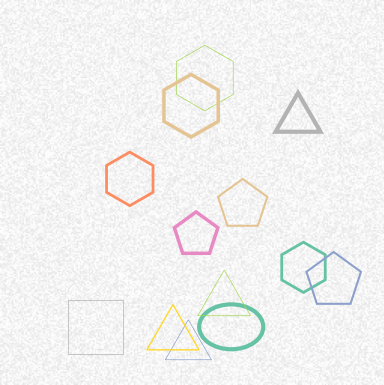[{"shape": "oval", "thickness": 3, "radius": 0.42, "center": [0.601, 0.151]}, {"shape": "hexagon", "thickness": 2, "radius": 0.33, "center": [0.788, 0.306]}, {"shape": "hexagon", "thickness": 2, "radius": 0.35, "center": [0.337, 0.535]}, {"shape": "pentagon", "thickness": 1.5, "radius": 0.37, "center": [0.867, 0.271]}, {"shape": "triangle", "thickness": 0.5, "radius": 0.35, "center": [0.489, 0.1]}, {"shape": "pentagon", "thickness": 2.5, "radius": 0.3, "center": [0.509, 0.39]}, {"shape": "triangle", "thickness": 0.5, "radius": 0.4, "center": [0.582, 0.219]}, {"shape": "hexagon", "thickness": 0.5, "radius": 0.43, "center": [0.532, 0.797]}, {"shape": "triangle", "thickness": 1, "radius": 0.39, "center": [0.449, 0.13]}, {"shape": "hexagon", "thickness": 2.5, "radius": 0.41, "center": [0.496, 0.725]}, {"shape": "pentagon", "thickness": 1.5, "radius": 0.34, "center": [0.63, 0.468]}, {"shape": "square", "thickness": 0.5, "radius": 0.35, "center": [0.248, 0.15]}, {"shape": "triangle", "thickness": 3, "radius": 0.34, "center": [0.774, 0.691]}]